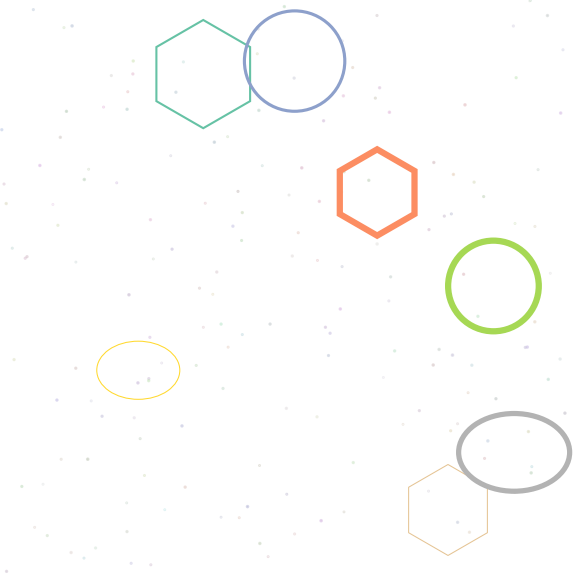[{"shape": "hexagon", "thickness": 1, "radius": 0.47, "center": [0.352, 0.871]}, {"shape": "hexagon", "thickness": 3, "radius": 0.37, "center": [0.653, 0.666]}, {"shape": "circle", "thickness": 1.5, "radius": 0.43, "center": [0.51, 0.893]}, {"shape": "circle", "thickness": 3, "radius": 0.39, "center": [0.854, 0.504]}, {"shape": "oval", "thickness": 0.5, "radius": 0.36, "center": [0.239, 0.358]}, {"shape": "hexagon", "thickness": 0.5, "radius": 0.39, "center": [0.776, 0.116]}, {"shape": "oval", "thickness": 2.5, "radius": 0.48, "center": [0.89, 0.216]}]